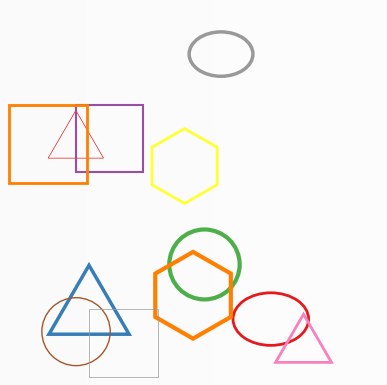[{"shape": "triangle", "thickness": 0.5, "radius": 0.41, "center": [0.196, 0.631]}, {"shape": "oval", "thickness": 2, "radius": 0.49, "center": [0.699, 0.171]}, {"shape": "triangle", "thickness": 2.5, "radius": 0.6, "center": [0.23, 0.192]}, {"shape": "circle", "thickness": 3, "radius": 0.45, "center": [0.528, 0.313]}, {"shape": "square", "thickness": 1.5, "radius": 0.44, "center": [0.283, 0.64]}, {"shape": "hexagon", "thickness": 3, "radius": 0.56, "center": [0.498, 0.233]}, {"shape": "square", "thickness": 2, "radius": 0.51, "center": [0.124, 0.625]}, {"shape": "hexagon", "thickness": 2, "radius": 0.49, "center": [0.476, 0.569]}, {"shape": "circle", "thickness": 1, "radius": 0.44, "center": [0.196, 0.139]}, {"shape": "triangle", "thickness": 2, "radius": 0.42, "center": [0.783, 0.1]}, {"shape": "oval", "thickness": 2.5, "radius": 0.41, "center": [0.57, 0.86]}, {"shape": "square", "thickness": 0.5, "radius": 0.44, "center": [0.319, 0.109]}]